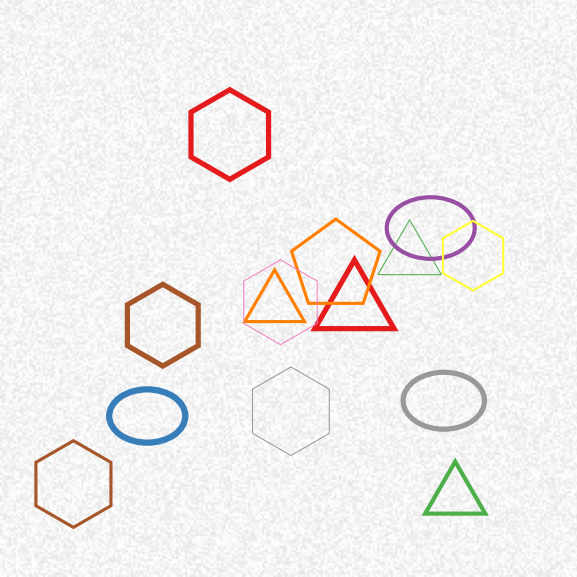[{"shape": "triangle", "thickness": 2.5, "radius": 0.4, "center": [0.614, 0.47]}, {"shape": "hexagon", "thickness": 2.5, "radius": 0.39, "center": [0.398, 0.766]}, {"shape": "oval", "thickness": 3, "radius": 0.33, "center": [0.255, 0.279]}, {"shape": "triangle", "thickness": 0.5, "radius": 0.32, "center": [0.709, 0.555]}, {"shape": "triangle", "thickness": 2, "radius": 0.3, "center": [0.788, 0.14]}, {"shape": "oval", "thickness": 2, "radius": 0.38, "center": [0.746, 0.604]}, {"shape": "pentagon", "thickness": 1.5, "radius": 0.4, "center": [0.582, 0.539]}, {"shape": "triangle", "thickness": 1.5, "radius": 0.3, "center": [0.475, 0.472]}, {"shape": "hexagon", "thickness": 1, "radius": 0.3, "center": [0.819, 0.556]}, {"shape": "hexagon", "thickness": 1.5, "radius": 0.38, "center": [0.127, 0.161]}, {"shape": "hexagon", "thickness": 2.5, "radius": 0.35, "center": [0.282, 0.436]}, {"shape": "hexagon", "thickness": 0.5, "radius": 0.37, "center": [0.486, 0.476]}, {"shape": "hexagon", "thickness": 0.5, "radius": 0.38, "center": [0.504, 0.287]}, {"shape": "oval", "thickness": 2.5, "radius": 0.35, "center": [0.768, 0.305]}]